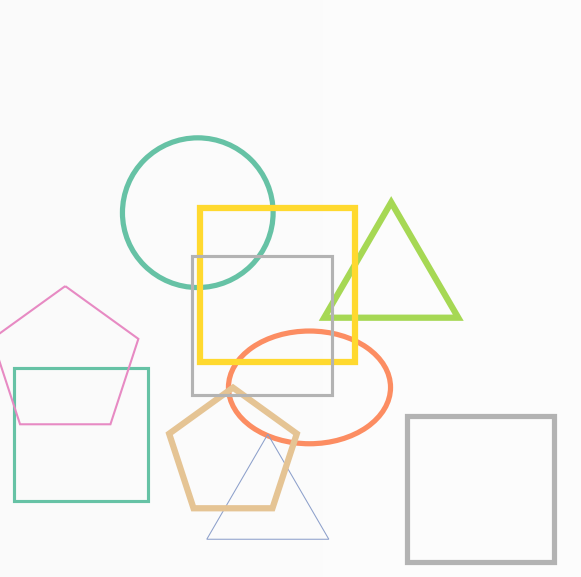[{"shape": "square", "thickness": 1.5, "radius": 0.58, "center": [0.14, 0.247]}, {"shape": "circle", "thickness": 2.5, "radius": 0.65, "center": [0.34, 0.631]}, {"shape": "oval", "thickness": 2.5, "radius": 0.7, "center": [0.532, 0.328]}, {"shape": "triangle", "thickness": 0.5, "radius": 0.61, "center": [0.461, 0.126]}, {"shape": "pentagon", "thickness": 1, "radius": 0.66, "center": [0.112, 0.371]}, {"shape": "triangle", "thickness": 3, "radius": 0.67, "center": [0.673, 0.516]}, {"shape": "square", "thickness": 3, "radius": 0.67, "center": [0.478, 0.505]}, {"shape": "pentagon", "thickness": 3, "radius": 0.58, "center": [0.401, 0.212]}, {"shape": "square", "thickness": 2.5, "radius": 0.63, "center": [0.827, 0.152]}, {"shape": "square", "thickness": 1.5, "radius": 0.6, "center": [0.451, 0.435]}]